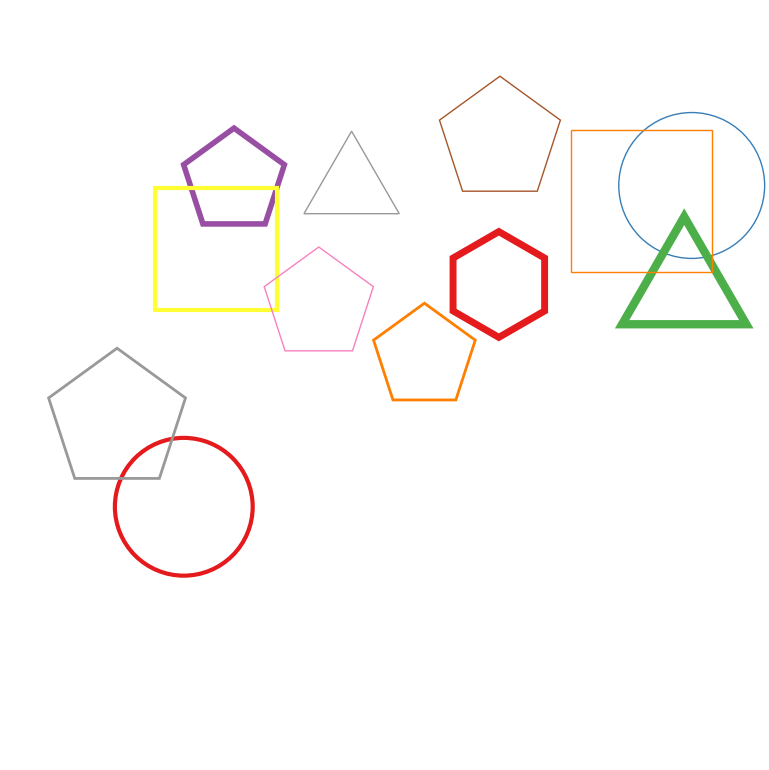[{"shape": "hexagon", "thickness": 2.5, "radius": 0.34, "center": [0.648, 0.631]}, {"shape": "circle", "thickness": 1.5, "radius": 0.45, "center": [0.239, 0.342]}, {"shape": "circle", "thickness": 0.5, "radius": 0.47, "center": [0.898, 0.759]}, {"shape": "triangle", "thickness": 3, "radius": 0.47, "center": [0.889, 0.625]}, {"shape": "pentagon", "thickness": 2, "radius": 0.34, "center": [0.304, 0.765]}, {"shape": "pentagon", "thickness": 1, "radius": 0.35, "center": [0.551, 0.537]}, {"shape": "square", "thickness": 0.5, "radius": 0.46, "center": [0.833, 0.739]}, {"shape": "square", "thickness": 1.5, "radius": 0.4, "center": [0.281, 0.677]}, {"shape": "pentagon", "thickness": 0.5, "radius": 0.41, "center": [0.649, 0.818]}, {"shape": "pentagon", "thickness": 0.5, "radius": 0.37, "center": [0.414, 0.605]}, {"shape": "pentagon", "thickness": 1, "radius": 0.47, "center": [0.152, 0.454]}, {"shape": "triangle", "thickness": 0.5, "radius": 0.36, "center": [0.457, 0.758]}]